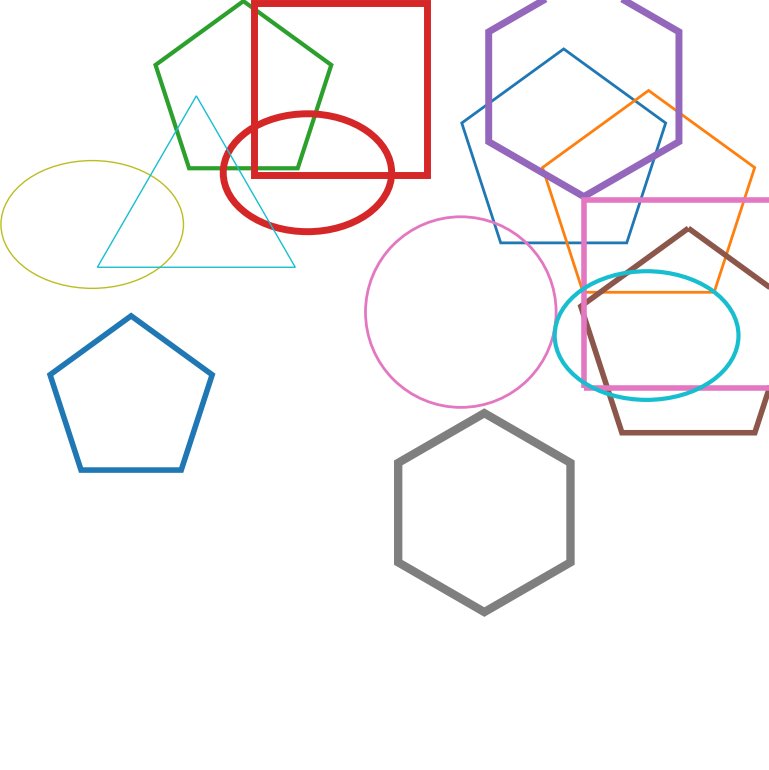[{"shape": "pentagon", "thickness": 2, "radius": 0.55, "center": [0.17, 0.479]}, {"shape": "pentagon", "thickness": 1, "radius": 0.7, "center": [0.732, 0.797]}, {"shape": "pentagon", "thickness": 1, "radius": 0.72, "center": [0.842, 0.738]}, {"shape": "pentagon", "thickness": 1.5, "radius": 0.6, "center": [0.316, 0.879]}, {"shape": "oval", "thickness": 2.5, "radius": 0.55, "center": [0.399, 0.776]}, {"shape": "square", "thickness": 2.5, "radius": 0.56, "center": [0.442, 0.884]}, {"shape": "hexagon", "thickness": 2.5, "radius": 0.71, "center": [0.758, 0.887]}, {"shape": "pentagon", "thickness": 2, "radius": 0.73, "center": [0.894, 0.557]}, {"shape": "circle", "thickness": 1, "radius": 0.62, "center": [0.598, 0.595]}, {"shape": "square", "thickness": 2, "radius": 0.61, "center": [0.88, 0.618]}, {"shape": "hexagon", "thickness": 3, "radius": 0.65, "center": [0.629, 0.334]}, {"shape": "oval", "thickness": 0.5, "radius": 0.59, "center": [0.12, 0.708]}, {"shape": "triangle", "thickness": 0.5, "radius": 0.74, "center": [0.255, 0.727]}, {"shape": "oval", "thickness": 1.5, "radius": 0.6, "center": [0.84, 0.564]}]